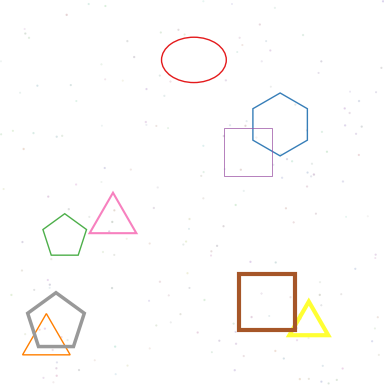[{"shape": "oval", "thickness": 1, "radius": 0.42, "center": [0.504, 0.844]}, {"shape": "hexagon", "thickness": 1, "radius": 0.41, "center": [0.728, 0.677]}, {"shape": "pentagon", "thickness": 1, "radius": 0.3, "center": [0.168, 0.385]}, {"shape": "square", "thickness": 0.5, "radius": 0.31, "center": [0.644, 0.604]}, {"shape": "triangle", "thickness": 1, "radius": 0.36, "center": [0.12, 0.114]}, {"shape": "triangle", "thickness": 3, "radius": 0.29, "center": [0.802, 0.158]}, {"shape": "square", "thickness": 3, "radius": 0.36, "center": [0.693, 0.216]}, {"shape": "triangle", "thickness": 1.5, "radius": 0.35, "center": [0.293, 0.429]}, {"shape": "pentagon", "thickness": 2.5, "radius": 0.39, "center": [0.145, 0.162]}]